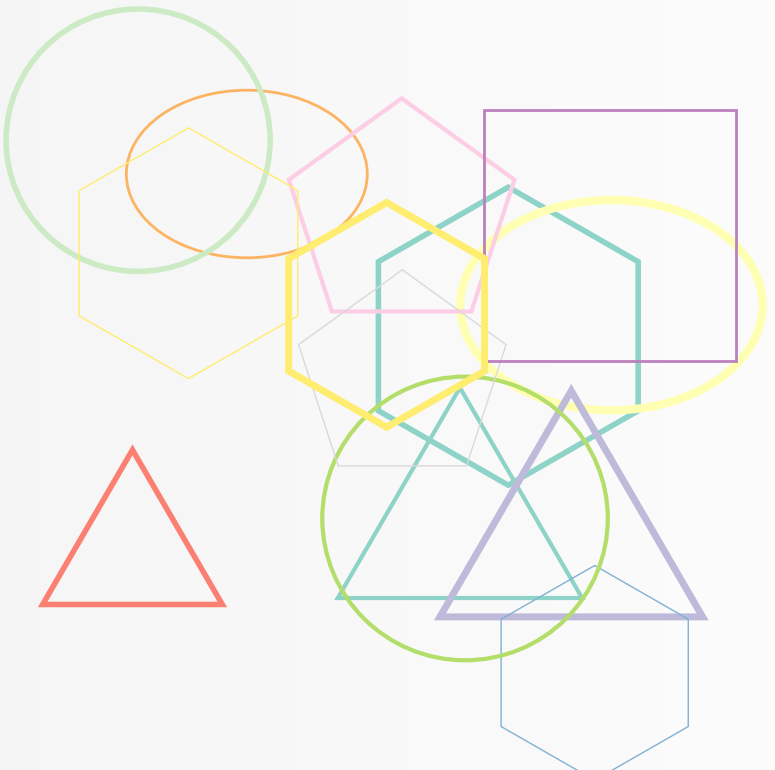[{"shape": "triangle", "thickness": 1.5, "radius": 0.91, "center": [0.593, 0.314]}, {"shape": "hexagon", "thickness": 2, "radius": 0.97, "center": [0.656, 0.563]}, {"shape": "oval", "thickness": 3, "radius": 0.98, "center": [0.789, 0.604]}, {"shape": "triangle", "thickness": 2.5, "radius": 0.98, "center": [0.737, 0.297]}, {"shape": "triangle", "thickness": 2, "radius": 0.67, "center": [0.171, 0.282]}, {"shape": "hexagon", "thickness": 0.5, "radius": 0.7, "center": [0.767, 0.126]}, {"shape": "oval", "thickness": 1, "radius": 0.78, "center": [0.318, 0.774]}, {"shape": "circle", "thickness": 1.5, "radius": 0.92, "center": [0.6, 0.327]}, {"shape": "pentagon", "thickness": 1.5, "radius": 0.77, "center": [0.518, 0.719]}, {"shape": "pentagon", "thickness": 0.5, "radius": 0.7, "center": [0.519, 0.509]}, {"shape": "square", "thickness": 1, "radius": 0.81, "center": [0.787, 0.694]}, {"shape": "circle", "thickness": 2, "radius": 0.85, "center": [0.178, 0.818]}, {"shape": "hexagon", "thickness": 2.5, "radius": 0.73, "center": [0.499, 0.591]}, {"shape": "hexagon", "thickness": 0.5, "radius": 0.81, "center": [0.243, 0.671]}]